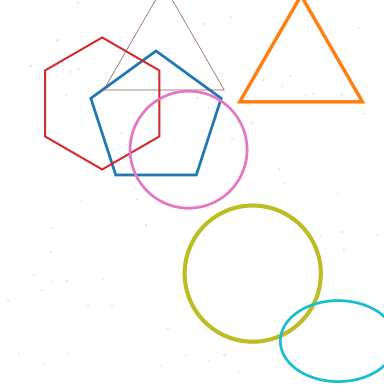[{"shape": "pentagon", "thickness": 2, "radius": 0.89, "center": [0.405, 0.69]}, {"shape": "triangle", "thickness": 2.5, "radius": 0.92, "center": [0.782, 0.828]}, {"shape": "hexagon", "thickness": 1.5, "radius": 0.86, "center": [0.265, 0.731]}, {"shape": "triangle", "thickness": 0.5, "radius": 0.91, "center": [0.426, 0.857]}, {"shape": "circle", "thickness": 2, "radius": 0.76, "center": [0.49, 0.611]}, {"shape": "circle", "thickness": 3, "radius": 0.88, "center": [0.656, 0.289]}, {"shape": "oval", "thickness": 2, "radius": 0.75, "center": [0.878, 0.114]}]